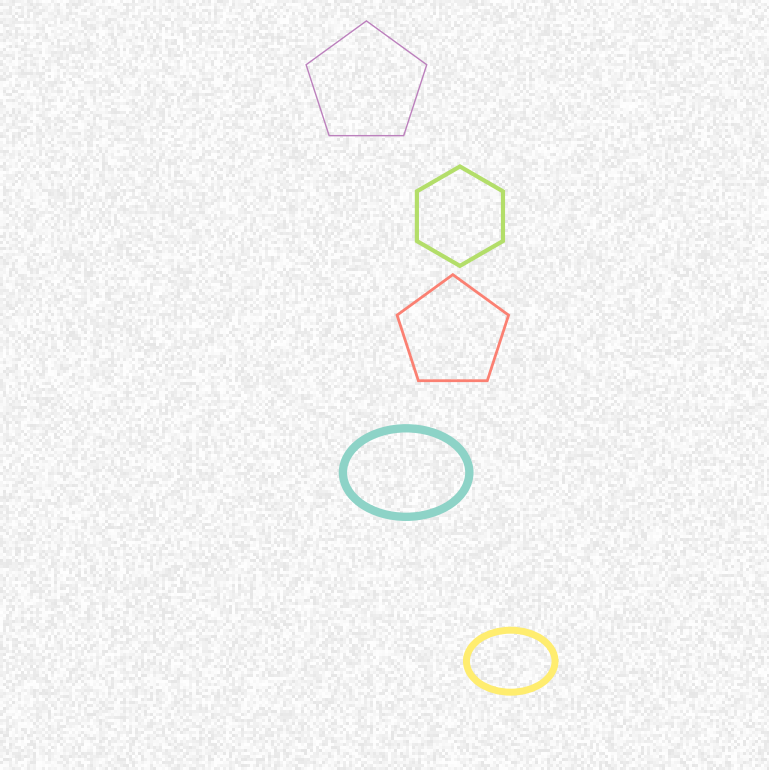[{"shape": "oval", "thickness": 3, "radius": 0.41, "center": [0.527, 0.386]}, {"shape": "pentagon", "thickness": 1, "radius": 0.38, "center": [0.588, 0.567]}, {"shape": "hexagon", "thickness": 1.5, "radius": 0.32, "center": [0.597, 0.719]}, {"shape": "pentagon", "thickness": 0.5, "radius": 0.41, "center": [0.476, 0.89]}, {"shape": "oval", "thickness": 2.5, "radius": 0.29, "center": [0.663, 0.141]}]